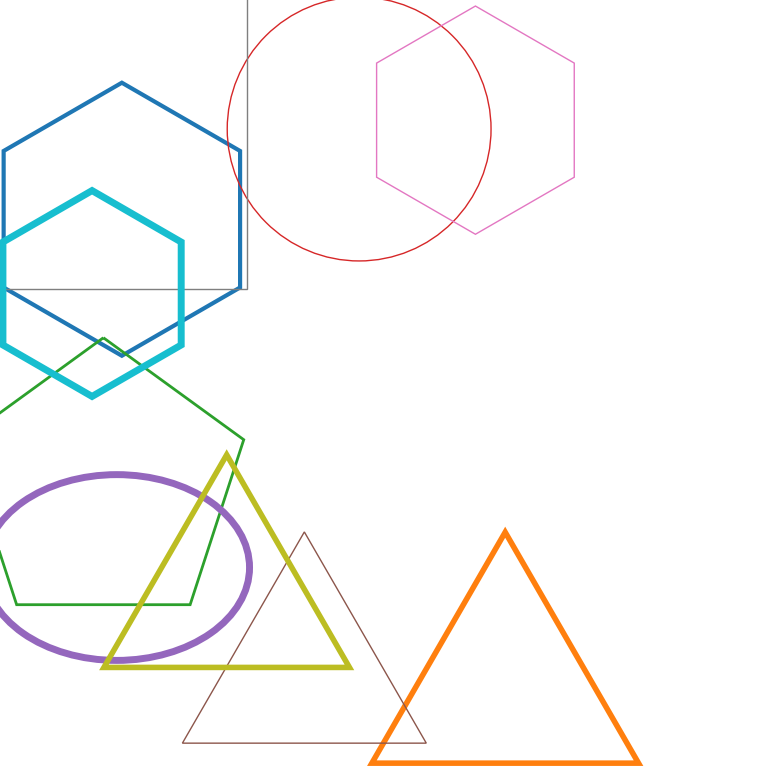[{"shape": "hexagon", "thickness": 1.5, "radius": 0.89, "center": [0.158, 0.715]}, {"shape": "triangle", "thickness": 2, "radius": 1.0, "center": [0.656, 0.109]}, {"shape": "pentagon", "thickness": 1, "radius": 0.96, "center": [0.134, 0.37]}, {"shape": "circle", "thickness": 0.5, "radius": 0.86, "center": [0.466, 0.832]}, {"shape": "oval", "thickness": 2.5, "radius": 0.86, "center": [0.152, 0.263]}, {"shape": "triangle", "thickness": 0.5, "radius": 0.91, "center": [0.395, 0.126]}, {"shape": "hexagon", "thickness": 0.5, "radius": 0.74, "center": [0.617, 0.844]}, {"shape": "square", "thickness": 0.5, "radius": 0.97, "center": [0.128, 0.818]}, {"shape": "triangle", "thickness": 2, "radius": 0.92, "center": [0.294, 0.225]}, {"shape": "hexagon", "thickness": 2.5, "radius": 0.67, "center": [0.12, 0.619]}]